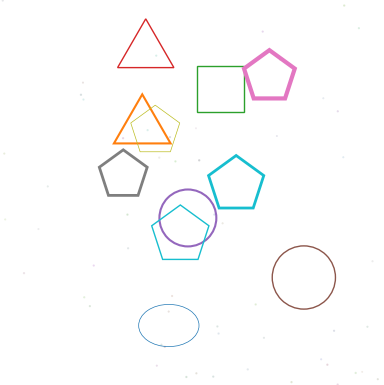[{"shape": "oval", "thickness": 0.5, "radius": 0.39, "center": [0.439, 0.154]}, {"shape": "triangle", "thickness": 1.5, "radius": 0.42, "center": [0.369, 0.67]}, {"shape": "square", "thickness": 1, "radius": 0.3, "center": [0.572, 0.769]}, {"shape": "triangle", "thickness": 1, "radius": 0.42, "center": [0.379, 0.867]}, {"shape": "circle", "thickness": 1.5, "radius": 0.37, "center": [0.488, 0.434]}, {"shape": "circle", "thickness": 1, "radius": 0.41, "center": [0.789, 0.279]}, {"shape": "pentagon", "thickness": 3, "radius": 0.35, "center": [0.7, 0.8]}, {"shape": "pentagon", "thickness": 2, "radius": 0.33, "center": [0.32, 0.545]}, {"shape": "pentagon", "thickness": 0.5, "radius": 0.33, "center": [0.403, 0.66]}, {"shape": "pentagon", "thickness": 2, "radius": 0.38, "center": [0.613, 0.521]}, {"shape": "pentagon", "thickness": 1, "radius": 0.39, "center": [0.468, 0.389]}]